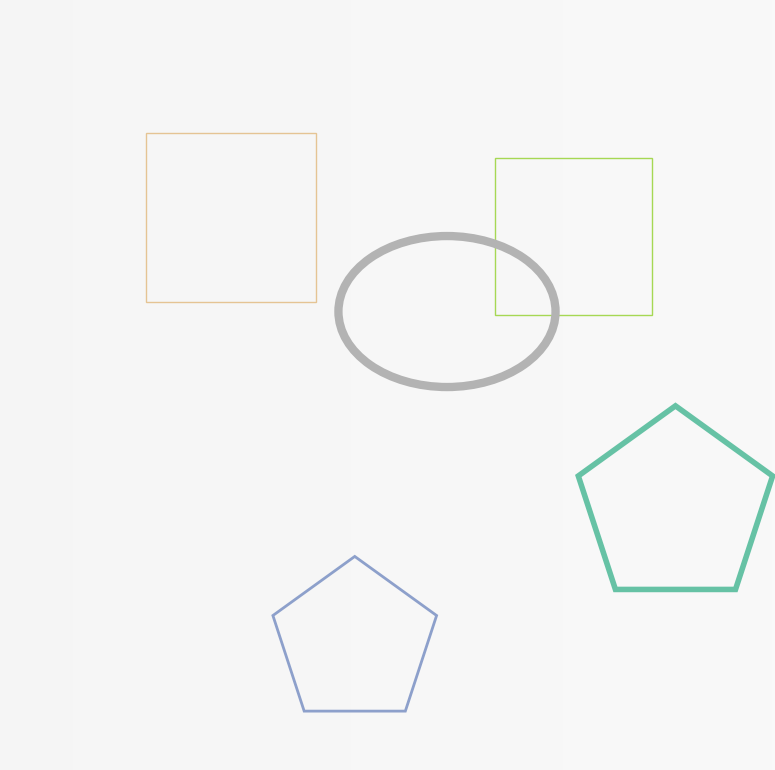[{"shape": "pentagon", "thickness": 2, "radius": 0.66, "center": [0.872, 0.341]}, {"shape": "pentagon", "thickness": 1, "radius": 0.56, "center": [0.458, 0.166]}, {"shape": "square", "thickness": 0.5, "radius": 0.51, "center": [0.74, 0.693]}, {"shape": "square", "thickness": 0.5, "radius": 0.55, "center": [0.298, 0.717]}, {"shape": "oval", "thickness": 3, "radius": 0.7, "center": [0.577, 0.595]}]